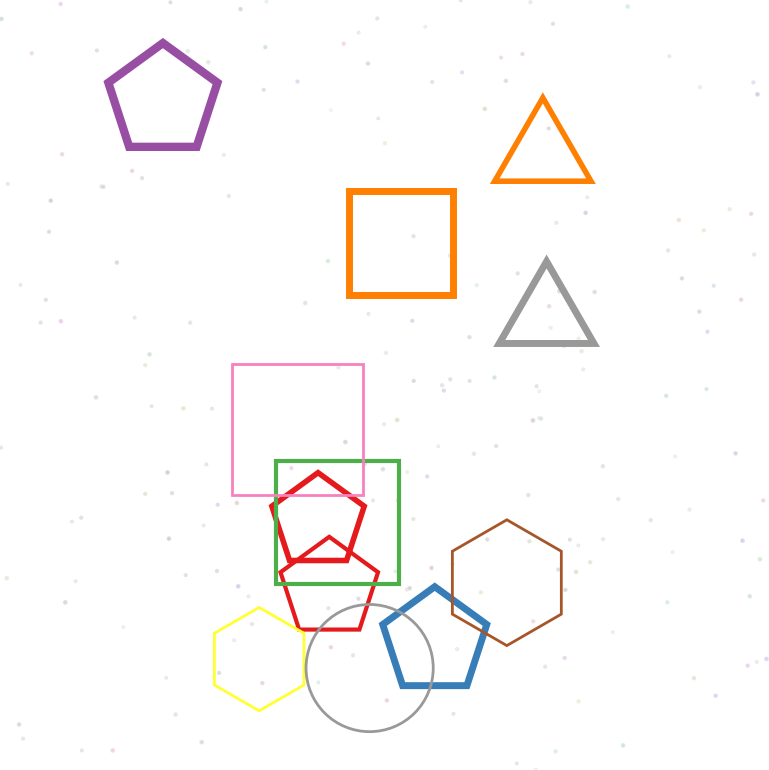[{"shape": "pentagon", "thickness": 1.5, "radius": 0.33, "center": [0.428, 0.236]}, {"shape": "pentagon", "thickness": 2, "radius": 0.32, "center": [0.413, 0.323]}, {"shape": "pentagon", "thickness": 2.5, "radius": 0.36, "center": [0.565, 0.167]}, {"shape": "square", "thickness": 1.5, "radius": 0.4, "center": [0.438, 0.322]}, {"shape": "pentagon", "thickness": 3, "radius": 0.37, "center": [0.212, 0.87]}, {"shape": "triangle", "thickness": 2, "radius": 0.36, "center": [0.705, 0.801]}, {"shape": "square", "thickness": 2.5, "radius": 0.34, "center": [0.52, 0.685]}, {"shape": "hexagon", "thickness": 1, "radius": 0.34, "center": [0.337, 0.144]}, {"shape": "hexagon", "thickness": 1, "radius": 0.41, "center": [0.658, 0.243]}, {"shape": "square", "thickness": 1, "radius": 0.42, "center": [0.387, 0.442]}, {"shape": "circle", "thickness": 1, "radius": 0.41, "center": [0.48, 0.132]}, {"shape": "triangle", "thickness": 2.5, "radius": 0.36, "center": [0.71, 0.589]}]